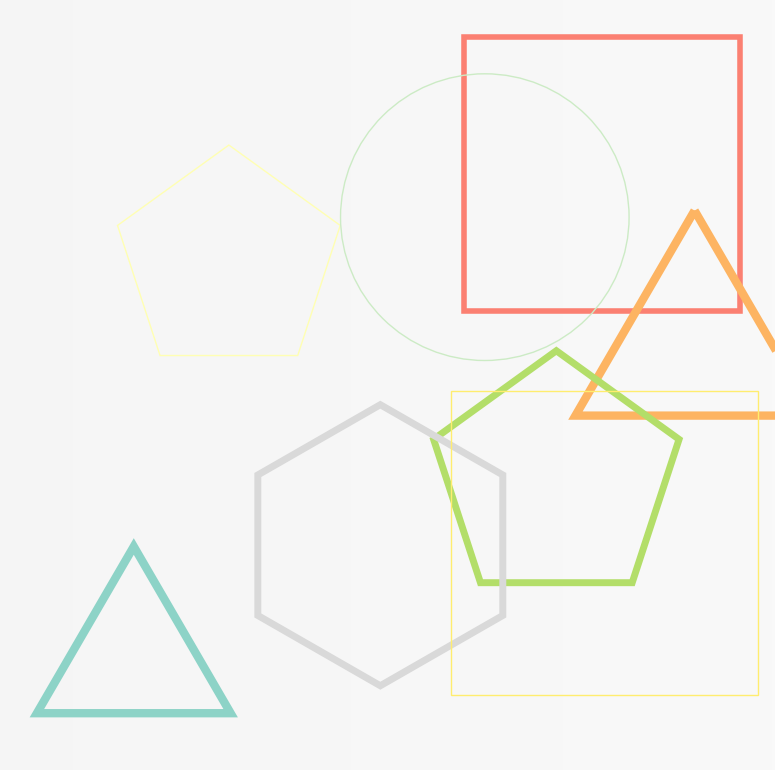[{"shape": "triangle", "thickness": 3, "radius": 0.72, "center": [0.173, 0.146]}, {"shape": "pentagon", "thickness": 0.5, "radius": 0.76, "center": [0.295, 0.661]}, {"shape": "square", "thickness": 2, "radius": 0.89, "center": [0.777, 0.775]}, {"shape": "triangle", "thickness": 3, "radius": 0.89, "center": [0.896, 0.549]}, {"shape": "pentagon", "thickness": 2.5, "radius": 0.83, "center": [0.718, 0.378]}, {"shape": "hexagon", "thickness": 2.5, "radius": 0.91, "center": [0.491, 0.292]}, {"shape": "circle", "thickness": 0.5, "radius": 0.93, "center": [0.626, 0.718]}, {"shape": "square", "thickness": 0.5, "radius": 0.99, "center": [0.78, 0.295]}]